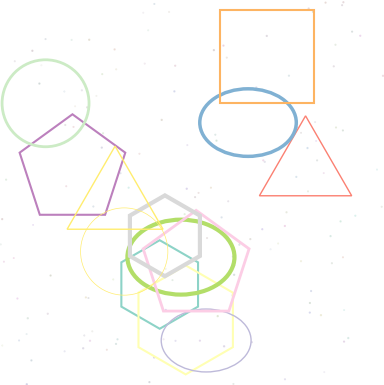[{"shape": "hexagon", "thickness": 1.5, "radius": 0.58, "center": [0.415, 0.261]}, {"shape": "hexagon", "thickness": 1.5, "radius": 0.71, "center": [0.482, 0.169]}, {"shape": "oval", "thickness": 1, "radius": 0.58, "center": [0.535, 0.116]}, {"shape": "triangle", "thickness": 1, "radius": 0.69, "center": [0.794, 0.561]}, {"shape": "oval", "thickness": 2.5, "radius": 0.63, "center": [0.644, 0.682]}, {"shape": "square", "thickness": 1.5, "radius": 0.61, "center": [0.694, 0.853]}, {"shape": "oval", "thickness": 3, "radius": 0.7, "center": [0.47, 0.332]}, {"shape": "pentagon", "thickness": 2, "radius": 0.72, "center": [0.509, 0.309]}, {"shape": "hexagon", "thickness": 3, "radius": 0.52, "center": [0.428, 0.388]}, {"shape": "pentagon", "thickness": 1.5, "radius": 0.72, "center": [0.188, 0.559]}, {"shape": "circle", "thickness": 2, "radius": 0.56, "center": [0.118, 0.732]}, {"shape": "triangle", "thickness": 1, "radius": 0.72, "center": [0.299, 0.477]}, {"shape": "circle", "thickness": 0.5, "radius": 0.57, "center": [0.323, 0.347]}]